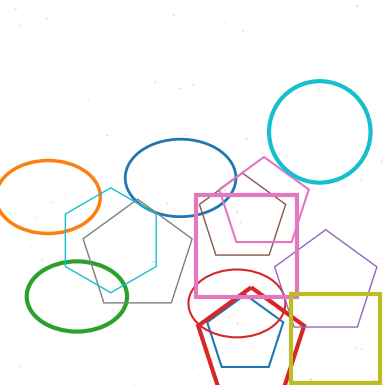[{"shape": "oval", "thickness": 2, "radius": 0.72, "center": [0.469, 0.538]}, {"shape": "pentagon", "thickness": 1.5, "radius": 0.52, "center": [0.637, 0.131]}, {"shape": "oval", "thickness": 2.5, "radius": 0.68, "center": [0.125, 0.488]}, {"shape": "oval", "thickness": 3, "radius": 0.65, "center": [0.2, 0.23]}, {"shape": "oval", "thickness": 1.5, "radius": 0.63, "center": [0.615, 0.212]}, {"shape": "pentagon", "thickness": 3, "radius": 0.72, "center": [0.652, 0.109]}, {"shape": "pentagon", "thickness": 1, "radius": 0.7, "center": [0.846, 0.264]}, {"shape": "pentagon", "thickness": 1, "radius": 0.59, "center": [0.63, 0.433]}, {"shape": "square", "thickness": 3, "radius": 0.66, "center": [0.641, 0.361]}, {"shape": "pentagon", "thickness": 1.5, "radius": 0.61, "center": [0.686, 0.47]}, {"shape": "pentagon", "thickness": 1, "radius": 0.74, "center": [0.357, 0.334]}, {"shape": "square", "thickness": 3, "radius": 0.58, "center": [0.872, 0.121]}, {"shape": "hexagon", "thickness": 1, "radius": 0.68, "center": [0.288, 0.376]}, {"shape": "circle", "thickness": 3, "radius": 0.66, "center": [0.831, 0.657]}]